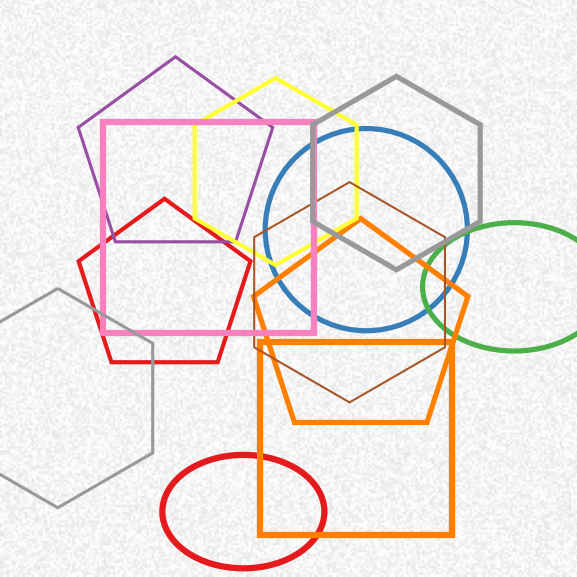[{"shape": "pentagon", "thickness": 2, "radius": 0.78, "center": [0.285, 0.498]}, {"shape": "oval", "thickness": 3, "radius": 0.7, "center": [0.421, 0.113]}, {"shape": "circle", "thickness": 2.5, "radius": 0.88, "center": [0.634, 0.601]}, {"shape": "oval", "thickness": 2.5, "radius": 0.79, "center": [0.89, 0.502]}, {"shape": "pentagon", "thickness": 1.5, "radius": 0.89, "center": [0.304, 0.724]}, {"shape": "pentagon", "thickness": 2.5, "radius": 0.98, "center": [0.625, 0.426]}, {"shape": "square", "thickness": 3, "radius": 0.83, "center": [0.617, 0.24]}, {"shape": "hexagon", "thickness": 2, "radius": 0.81, "center": [0.477, 0.702]}, {"shape": "hexagon", "thickness": 1, "radius": 0.95, "center": [0.605, 0.493]}, {"shape": "square", "thickness": 3, "radius": 0.92, "center": [0.361, 0.605]}, {"shape": "hexagon", "thickness": 1.5, "radius": 0.95, "center": [0.1, 0.31]}, {"shape": "hexagon", "thickness": 2.5, "radius": 0.84, "center": [0.686, 0.699]}]